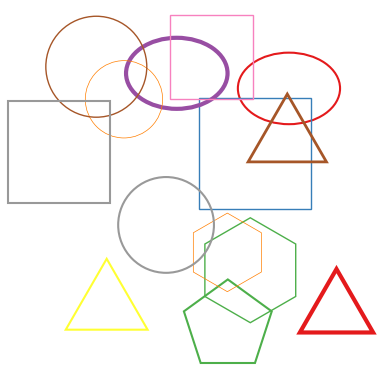[{"shape": "oval", "thickness": 1.5, "radius": 0.66, "center": [0.751, 0.77]}, {"shape": "triangle", "thickness": 3, "radius": 0.55, "center": [0.874, 0.191]}, {"shape": "square", "thickness": 1, "radius": 0.73, "center": [0.662, 0.601]}, {"shape": "pentagon", "thickness": 1.5, "radius": 0.6, "center": [0.592, 0.154]}, {"shape": "hexagon", "thickness": 1, "radius": 0.68, "center": [0.65, 0.298]}, {"shape": "oval", "thickness": 3, "radius": 0.66, "center": [0.459, 0.81]}, {"shape": "circle", "thickness": 0.5, "radius": 0.5, "center": [0.322, 0.742]}, {"shape": "hexagon", "thickness": 0.5, "radius": 0.51, "center": [0.591, 0.344]}, {"shape": "triangle", "thickness": 1.5, "radius": 0.61, "center": [0.277, 0.205]}, {"shape": "circle", "thickness": 1, "radius": 0.66, "center": [0.25, 0.827]}, {"shape": "triangle", "thickness": 2, "radius": 0.59, "center": [0.746, 0.638]}, {"shape": "square", "thickness": 1, "radius": 0.54, "center": [0.55, 0.852]}, {"shape": "square", "thickness": 1.5, "radius": 0.66, "center": [0.153, 0.605]}, {"shape": "circle", "thickness": 1.5, "radius": 0.62, "center": [0.431, 0.416]}]